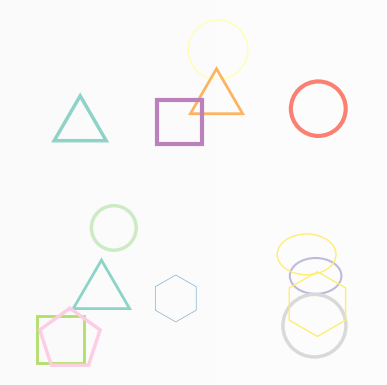[{"shape": "triangle", "thickness": 2.5, "radius": 0.39, "center": [0.207, 0.673]}, {"shape": "triangle", "thickness": 2, "radius": 0.42, "center": [0.262, 0.24]}, {"shape": "circle", "thickness": 1, "radius": 0.39, "center": [0.563, 0.871]}, {"shape": "oval", "thickness": 1.5, "radius": 0.33, "center": [0.815, 0.283]}, {"shape": "circle", "thickness": 3, "radius": 0.35, "center": [0.821, 0.718]}, {"shape": "hexagon", "thickness": 0.5, "radius": 0.3, "center": [0.454, 0.225]}, {"shape": "triangle", "thickness": 2, "radius": 0.39, "center": [0.559, 0.744]}, {"shape": "square", "thickness": 2, "radius": 0.3, "center": [0.156, 0.118]}, {"shape": "pentagon", "thickness": 2.5, "radius": 0.41, "center": [0.18, 0.118]}, {"shape": "circle", "thickness": 2.5, "radius": 0.41, "center": [0.811, 0.154]}, {"shape": "square", "thickness": 3, "radius": 0.29, "center": [0.464, 0.683]}, {"shape": "circle", "thickness": 2.5, "radius": 0.29, "center": [0.294, 0.408]}, {"shape": "oval", "thickness": 1, "radius": 0.38, "center": [0.791, 0.339]}, {"shape": "hexagon", "thickness": 1, "radius": 0.42, "center": [0.819, 0.21]}]